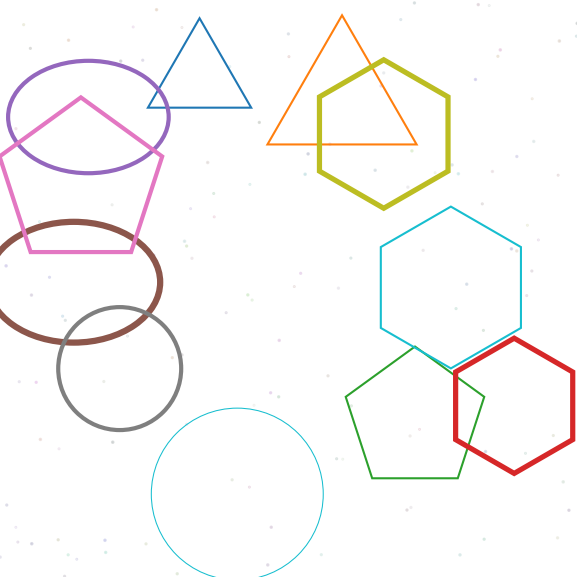[{"shape": "triangle", "thickness": 1, "radius": 0.52, "center": [0.346, 0.864]}, {"shape": "triangle", "thickness": 1, "radius": 0.75, "center": [0.592, 0.824]}, {"shape": "pentagon", "thickness": 1, "radius": 0.63, "center": [0.719, 0.273]}, {"shape": "hexagon", "thickness": 2.5, "radius": 0.59, "center": [0.89, 0.296]}, {"shape": "oval", "thickness": 2, "radius": 0.7, "center": [0.153, 0.797]}, {"shape": "oval", "thickness": 3, "radius": 0.75, "center": [0.128, 0.51]}, {"shape": "pentagon", "thickness": 2, "radius": 0.74, "center": [0.14, 0.682]}, {"shape": "circle", "thickness": 2, "radius": 0.53, "center": [0.207, 0.361]}, {"shape": "hexagon", "thickness": 2.5, "radius": 0.64, "center": [0.664, 0.767]}, {"shape": "hexagon", "thickness": 1, "radius": 0.7, "center": [0.781, 0.501]}, {"shape": "circle", "thickness": 0.5, "radius": 0.74, "center": [0.411, 0.144]}]